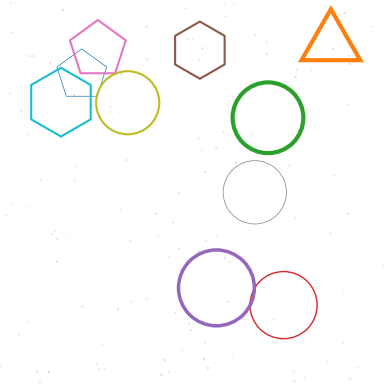[{"shape": "pentagon", "thickness": 0.5, "radius": 0.34, "center": [0.212, 0.805]}, {"shape": "triangle", "thickness": 3, "radius": 0.44, "center": [0.859, 0.888]}, {"shape": "circle", "thickness": 3, "radius": 0.46, "center": [0.696, 0.694]}, {"shape": "circle", "thickness": 1, "radius": 0.44, "center": [0.737, 0.207]}, {"shape": "circle", "thickness": 2.5, "radius": 0.49, "center": [0.562, 0.252]}, {"shape": "hexagon", "thickness": 1.5, "radius": 0.37, "center": [0.519, 0.87]}, {"shape": "pentagon", "thickness": 1.5, "radius": 0.38, "center": [0.254, 0.872]}, {"shape": "circle", "thickness": 0.5, "radius": 0.41, "center": [0.662, 0.5]}, {"shape": "circle", "thickness": 1.5, "radius": 0.41, "center": [0.332, 0.733]}, {"shape": "hexagon", "thickness": 1.5, "radius": 0.45, "center": [0.158, 0.735]}]